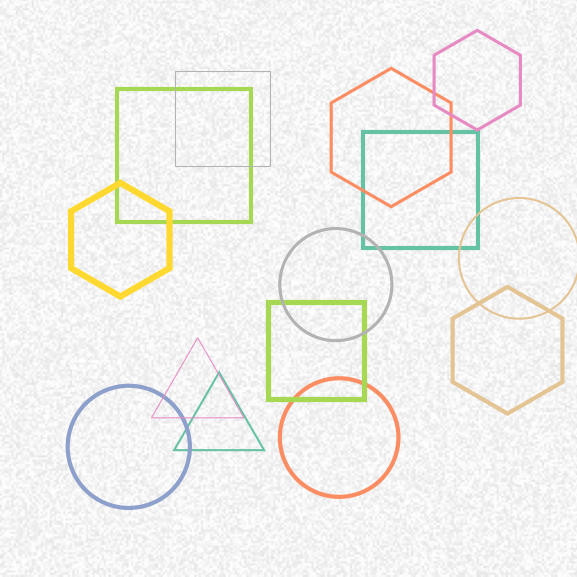[{"shape": "triangle", "thickness": 1, "radius": 0.45, "center": [0.379, 0.265]}, {"shape": "square", "thickness": 2, "radius": 0.5, "center": [0.728, 0.67]}, {"shape": "hexagon", "thickness": 1.5, "radius": 0.6, "center": [0.677, 0.761]}, {"shape": "circle", "thickness": 2, "radius": 0.51, "center": [0.587, 0.241]}, {"shape": "circle", "thickness": 2, "radius": 0.53, "center": [0.223, 0.225]}, {"shape": "triangle", "thickness": 0.5, "radius": 0.46, "center": [0.342, 0.322]}, {"shape": "hexagon", "thickness": 1.5, "radius": 0.43, "center": [0.826, 0.86]}, {"shape": "square", "thickness": 2, "radius": 0.58, "center": [0.318, 0.73]}, {"shape": "square", "thickness": 2.5, "radius": 0.42, "center": [0.547, 0.392]}, {"shape": "hexagon", "thickness": 3, "radius": 0.49, "center": [0.208, 0.584]}, {"shape": "hexagon", "thickness": 2, "radius": 0.55, "center": [0.879, 0.393]}, {"shape": "circle", "thickness": 1, "radius": 0.52, "center": [0.899, 0.552]}, {"shape": "circle", "thickness": 1.5, "radius": 0.49, "center": [0.582, 0.506]}, {"shape": "square", "thickness": 0.5, "radius": 0.41, "center": [0.385, 0.795]}]